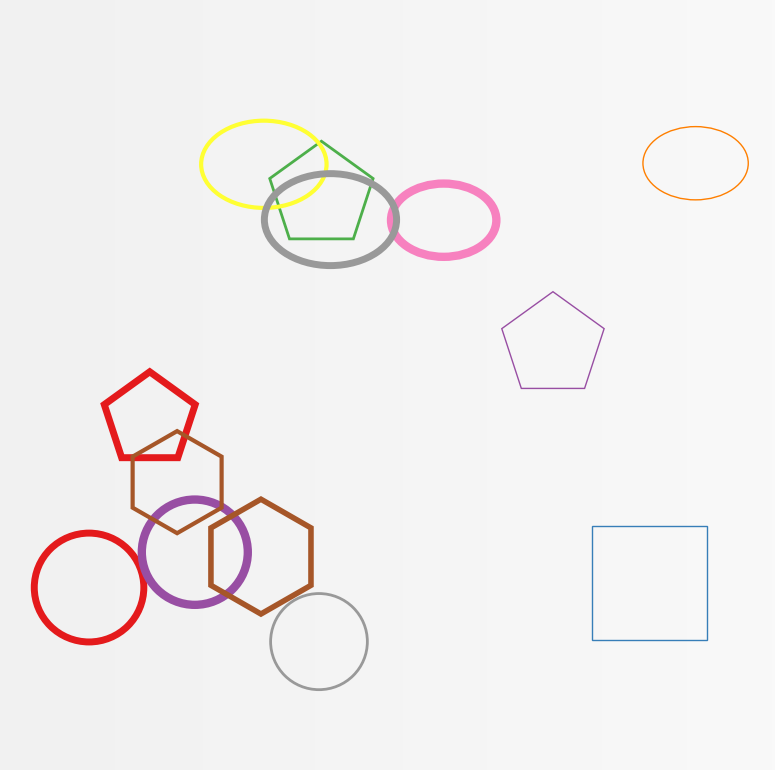[{"shape": "circle", "thickness": 2.5, "radius": 0.35, "center": [0.115, 0.237]}, {"shape": "pentagon", "thickness": 2.5, "radius": 0.31, "center": [0.193, 0.455]}, {"shape": "square", "thickness": 0.5, "radius": 0.37, "center": [0.838, 0.243]}, {"shape": "pentagon", "thickness": 1, "radius": 0.35, "center": [0.415, 0.746]}, {"shape": "pentagon", "thickness": 0.5, "radius": 0.35, "center": [0.713, 0.552]}, {"shape": "circle", "thickness": 3, "radius": 0.34, "center": [0.251, 0.283]}, {"shape": "oval", "thickness": 0.5, "radius": 0.34, "center": [0.898, 0.788]}, {"shape": "oval", "thickness": 1.5, "radius": 0.4, "center": [0.34, 0.787]}, {"shape": "hexagon", "thickness": 2, "radius": 0.37, "center": [0.337, 0.277]}, {"shape": "hexagon", "thickness": 1.5, "radius": 0.33, "center": [0.229, 0.374]}, {"shape": "oval", "thickness": 3, "radius": 0.34, "center": [0.572, 0.714]}, {"shape": "circle", "thickness": 1, "radius": 0.31, "center": [0.412, 0.167]}, {"shape": "oval", "thickness": 2.5, "radius": 0.43, "center": [0.426, 0.715]}]